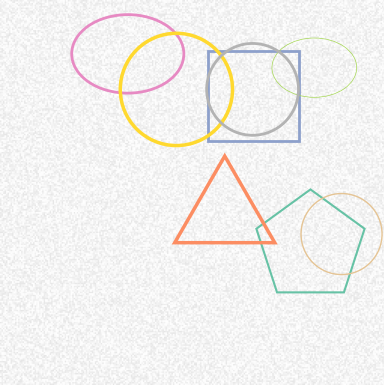[{"shape": "pentagon", "thickness": 1.5, "radius": 0.74, "center": [0.806, 0.36]}, {"shape": "triangle", "thickness": 2.5, "radius": 0.75, "center": [0.584, 0.445]}, {"shape": "square", "thickness": 2, "radius": 0.59, "center": [0.658, 0.75]}, {"shape": "oval", "thickness": 2, "radius": 0.73, "center": [0.332, 0.86]}, {"shape": "oval", "thickness": 0.5, "radius": 0.55, "center": [0.816, 0.824]}, {"shape": "circle", "thickness": 2.5, "radius": 0.73, "center": [0.458, 0.768]}, {"shape": "circle", "thickness": 1, "radius": 0.53, "center": [0.887, 0.392]}, {"shape": "circle", "thickness": 2, "radius": 0.6, "center": [0.656, 0.768]}]